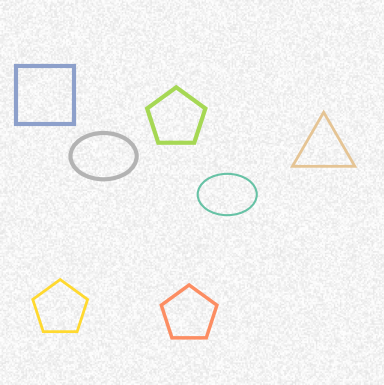[{"shape": "oval", "thickness": 1.5, "radius": 0.38, "center": [0.59, 0.495]}, {"shape": "pentagon", "thickness": 2.5, "radius": 0.38, "center": [0.491, 0.184]}, {"shape": "square", "thickness": 3, "radius": 0.37, "center": [0.118, 0.754]}, {"shape": "pentagon", "thickness": 3, "radius": 0.4, "center": [0.458, 0.694]}, {"shape": "pentagon", "thickness": 2, "radius": 0.37, "center": [0.156, 0.199]}, {"shape": "triangle", "thickness": 2, "radius": 0.47, "center": [0.841, 0.615]}, {"shape": "oval", "thickness": 3, "radius": 0.43, "center": [0.269, 0.594]}]